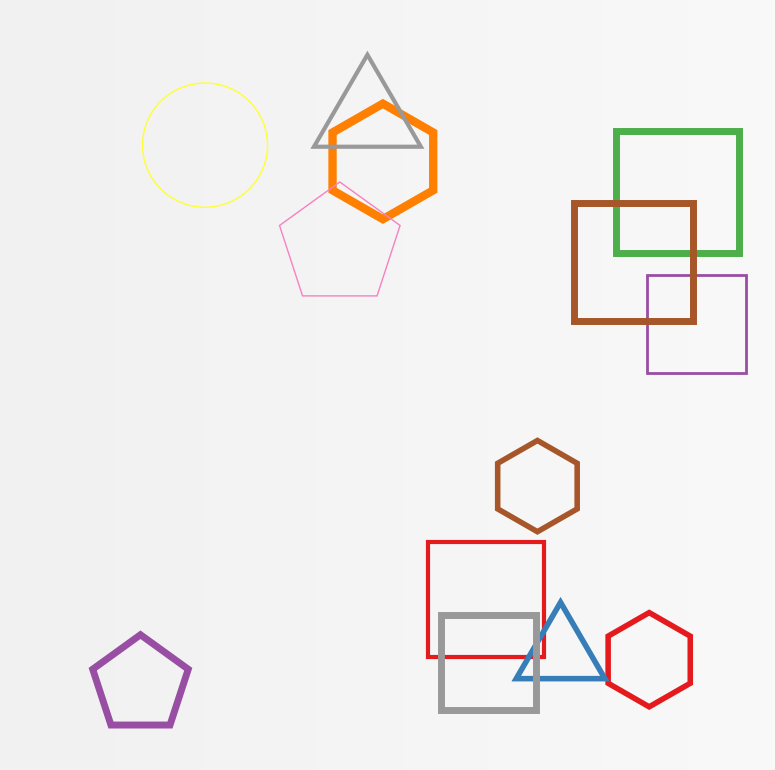[{"shape": "square", "thickness": 1.5, "radius": 0.37, "center": [0.628, 0.222]}, {"shape": "hexagon", "thickness": 2, "radius": 0.31, "center": [0.838, 0.143]}, {"shape": "triangle", "thickness": 2, "radius": 0.33, "center": [0.723, 0.152]}, {"shape": "square", "thickness": 2.5, "radius": 0.4, "center": [0.874, 0.751]}, {"shape": "pentagon", "thickness": 2.5, "radius": 0.32, "center": [0.181, 0.111]}, {"shape": "square", "thickness": 1, "radius": 0.32, "center": [0.899, 0.579]}, {"shape": "hexagon", "thickness": 3, "radius": 0.38, "center": [0.494, 0.79]}, {"shape": "circle", "thickness": 0.5, "radius": 0.4, "center": [0.265, 0.812]}, {"shape": "hexagon", "thickness": 2, "radius": 0.3, "center": [0.693, 0.369]}, {"shape": "square", "thickness": 2.5, "radius": 0.38, "center": [0.818, 0.66]}, {"shape": "pentagon", "thickness": 0.5, "radius": 0.41, "center": [0.438, 0.682]}, {"shape": "triangle", "thickness": 1.5, "radius": 0.4, "center": [0.474, 0.849]}, {"shape": "square", "thickness": 2.5, "radius": 0.31, "center": [0.63, 0.139]}]